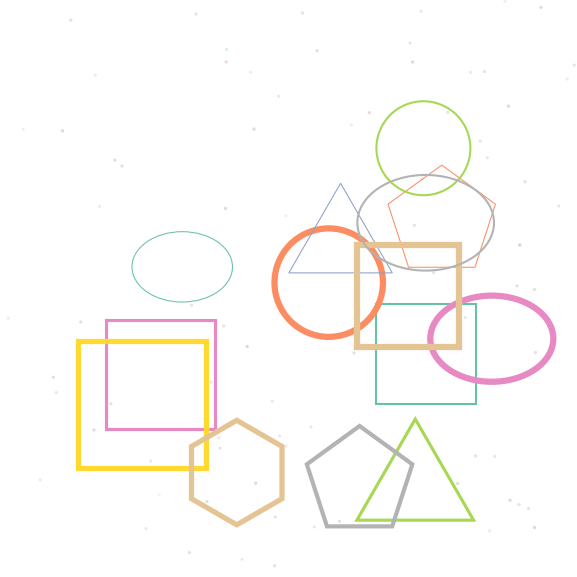[{"shape": "oval", "thickness": 0.5, "radius": 0.44, "center": [0.316, 0.537]}, {"shape": "square", "thickness": 1, "radius": 0.43, "center": [0.737, 0.386]}, {"shape": "circle", "thickness": 3, "radius": 0.47, "center": [0.569, 0.51]}, {"shape": "pentagon", "thickness": 0.5, "radius": 0.49, "center": [0.765, 0.615]}, {"shape": "triangle", "thickness": 0.5, "radius": 0.52, "center": [0.59, 0.578]}, {"shape": "square", "thickness": 1.5, "radius": 0.47, "center": [0.278, 0.35]}, {"shape": "oval", "thickness": 3, "radius": 0.53, "center": [0.852, 0.413]}, {"shape": "triangle", "thickness": 1.5, "radius": 0.58, "center": [0.719, 0.157]}, {"shape": "circle", "thickness": 1, "radius": 0.41, "center": [0.733, 0.742]}, {"shape": "square", "thickness": 2.5, "radius": 0.55, "center": [0.245, 0.299]}, {"shape": "hexagon", "thickness": 2.5, "radius": 0.45, "center": [0.41, 0.181]}, {"shape": "square", "thickness": 3, "radius": 0.44, "center": [0.706, 0.487]}, {"shape": "pentagon", "thickness": 2, "radius": 0.48, "center": [0.623, 0.165]}, {"shape": "oval", "thickness": 1, "radius": 0.59, "center": [0.737, 0.613]}]